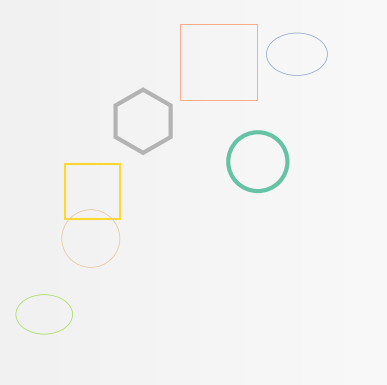[{"shape": "circle", "thickness": 3, "radius": 0.38, "center": [0.665, 0.58]}, {"shape": "square", "thickness": 0.5, "radius": 0.5, "center": [0.564, 0.839]}, {"shape": "oval", "thickness": 0.5, "radius": 0.39, "center": [0.766, 0.859]}, {"shape": "oval", "thickness": 0.5, "radius": 0.37, "center": [0.114, 0.183]}, {"shape": "square", "thickness": 1.5, "radius": 0.35, "center": [0.238, 0.503]}, {"shape": "circle", "thickness": 0.5, "radius": 0.37, "center": [0.234, 0.38]}, {"shape": "hexagon", "thickness": 3, "radius": 0.41, "center": [0.369, 0.685]}]